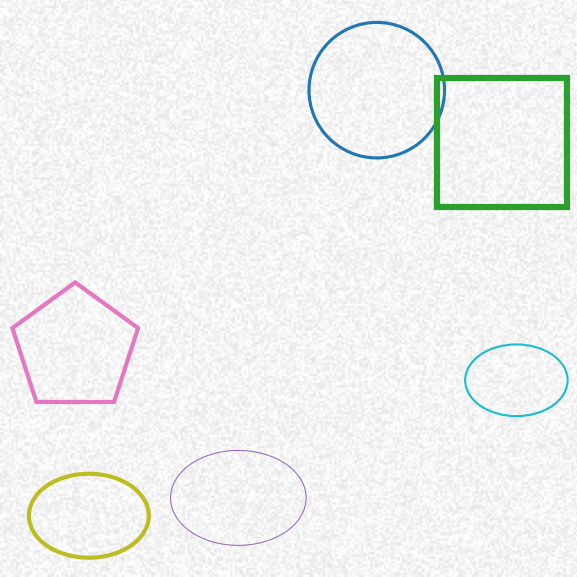[{"shape": "circle", "thickness": 1.5, "radius": 0.59, "center": [0.652, 0.843]}, {"shape": "square", "thickness": 3, "radius": 0.56, "center": [0.87, 0.752]}, {"shape": "oval", "thickness": 0.5, "radius": 0.59, "center": [0.413, 0.137]}, {"shape": "pentagon", "thickness": 2, "radius": 0.57, "center": [0.13, 0.396]}, {"shape": "oval", "thickness": 2, "radius": 0.52, "center": [0.154, 0.106]}, {"shape": "oval", "thickness": 1, "radius": 0.44, "center": [0.894, 0.341]}]